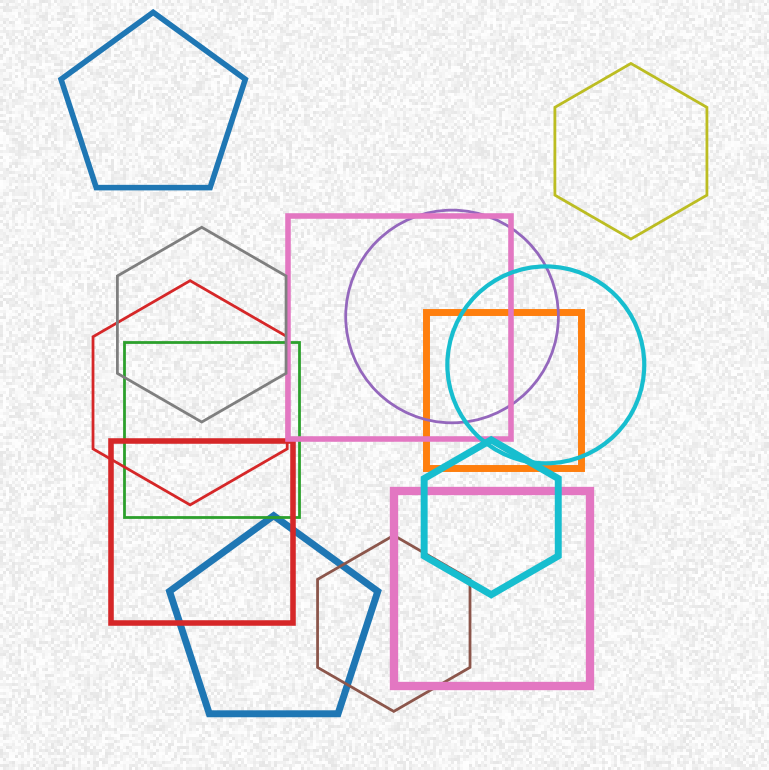[{"shape": "pentagon", "thickness": 2.5, "radius": 0.71, "center": [0.355, 0.188]}, {"shape": "pentagon", "thickness": 2, "radius": 0.63, "center": [0.199, 0.858]}, {"shape": "square", "thickness": 2.5, "radius": 0.51, "center": [0.654, 0.493]}, {"shape": "square", "thickness": 1, "radius": 0.57, "center": [0.274, 0.442]}, {"shape": "square", "thickness": 2, "radius": 0.59, "center": [0.263, 0.309]}, {"shape": "hexagon", "thickness": 1, "radius": 0.73, "center": [0.247, 0.49]}, {"shape": "circle", "thickness": 1, "radius": 0.69, "center": [0.587, 0.589]}, {"shape": "hexagon", "thickness": 1, "radius": 0.57, "center": [0.511, 0.19]}, {"shape": "square", "thickness": 3, "radius": 0.63, "center": [0.639, 0.236]}, {"shape": "square", "thickness": 2, "radius": 0.72, "center": [0.519, 0.574]}, {"shape": "hexagon", "thickness": 1, "radius": 0.63, "center": [0.262, 0.578]}, {"shape": "hexagon", "thickness": 1, "radius": 0.57, "center": [0.819, 0.804]}, {"shape": "circle", "thickness": 1.5, "radius": 0.64, "center": [0.709, 0.526]}, {"shape": "hexagon", "thickness": 2.5, "radius": 0.5, "center": [0.638, 0.328]}]